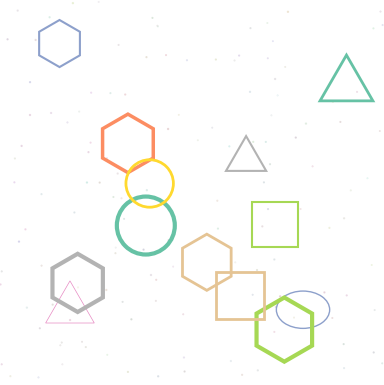[{"shape": "triangle", "thickness": 2, "radius": 0.4, "center": [0.9, 0.778]}, {"shape": "circle", "thickness": 3, "radius": 0.38, "center": [0.379, 0.414]}, {"shape": "hexagon", "thickness": 2.5, "radius": 0.38, "center": [0.332, 0.628]}, {"shape": "hexagon", "thickness": 1.5, "radius": 0.31, "center": [0.155, 0.887]}, {"shape": "oval", "thickness": 1, "radius": 0.35, "center": [0.787, 0.196]}, {"shape": "triangle", "thickness": 0.5, "radius": 0.36, "center": [0.182, 0.198]}, {"shape": "square", "thickness": 1.5, "radius": 0.29, "center": [0.715, 0.417]}, {"shape": "hexagon", "thickness": 3, "radius": 0.42, "center": [0.738, 0.144]}, {"shape": "circle", "thickness": 2, "radius": 0.31, "center": [0.389, 0.523]}, {"shape": "hexagon", "thickness": 2, "radius": 0.36, "center": [0.537, 0.319]}, {"shape": "square", "thickness": 2, "radius": 0.31, "center": [0.624, 0.233]}, {"shape": "hexagon", "thickness": 3, "radius": 0.38, "center": [0.202, 0.265]}, {"shape": "triangle", "thickness": 1.5, "radius": 0.3, "center": [0.639, 0.586]}]